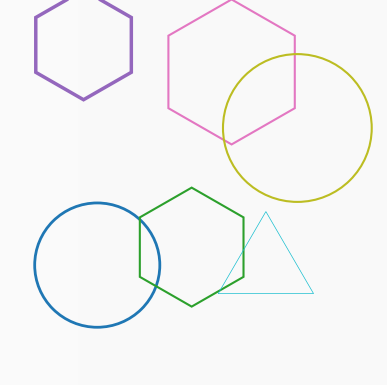[{"shape": "circle", "thickness": 2, "radius": 0.81, "center": [0.251, 0.311]}, {"shape": "hexagon", "thickness": 1.5, "radius": 0.77, "center": [0.495, 0.358]}, {"shape": "hexagon", "thickness": 2.5, "radius": 0.71, "center": [0.216, 0.883]}, {"shape": "hexagon", "thickness": 1.5, "radius": 0.94, "center": [0.598, 0.813]}, {"shape": "circle", "thickness": 1.5, "radius": 0.96, "center": [0.767, 0.668]}, {"shape": "triangle", "thickness": 0.5, "radius": 0.71, "center": [0.686, 0.308]}]